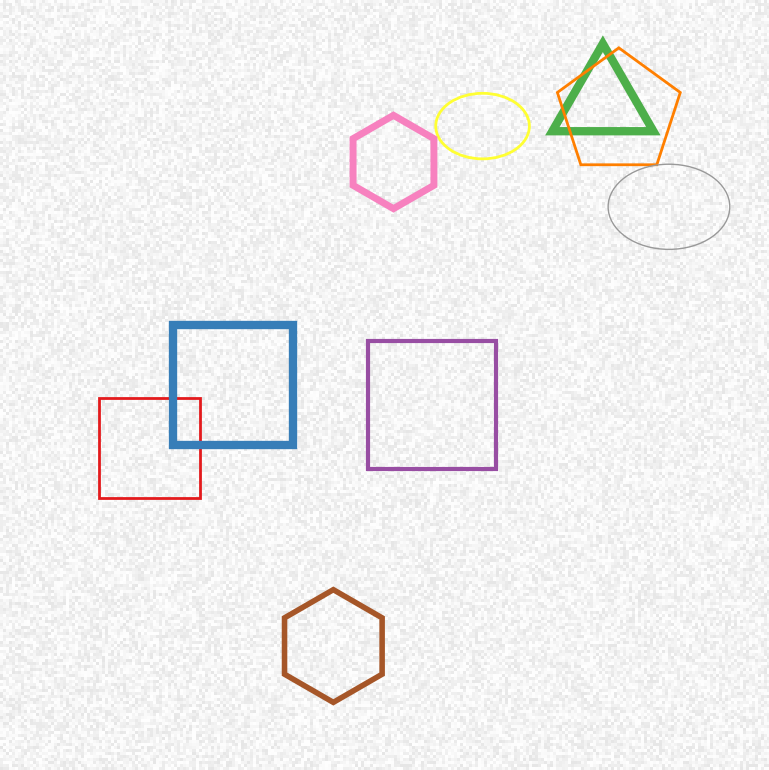[{"shape": "square", "thickness": 1, "radius": 0.33, "center": [0.194, 0.418]}, {"shape": "square", "thickness": 3, "radius": 0.39, "center": [0.302, 0.501]}, {"shape": "triangle", "thickness": 3, "radius": 0.38, "center": [0.783, 0.867]}, {"shape": "square", "thickness": 1.5, "radius": 0.42, "center": [0.561, 0.473]}, {"shape": "pentagon", "thickness": 1, "radius": 0.42, "center": [0.804, 0.854]}, {"shape": "oval", "thickness": 1, "radius": 0.3, "center": [0.627, 0.836]}, {"shape": "hexagon", "thickness": 2, "radius": 0.37, "center": [0.433, 0.161]}, {"shape": "hexagon", "thickness": 2.5, "radius": 0.3, "center": [0.511, 0.79]}, {"shape": "oval", "thickness": 0.5, "radius": 0.39, "center": [0.869, 0.731]}]